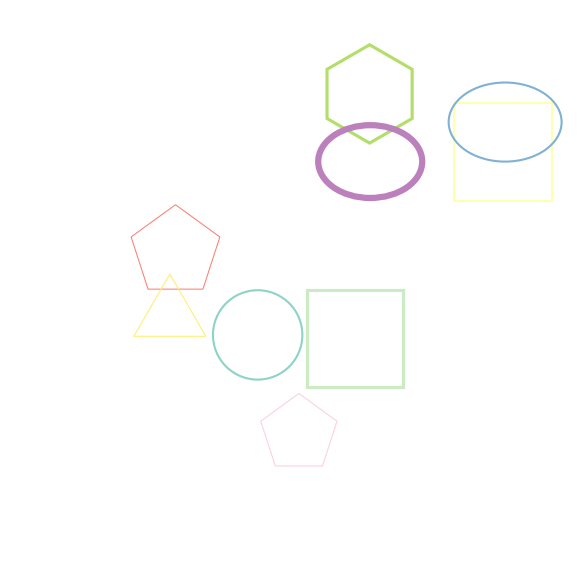[{"shape": "circle", "thickness": 1, "radius": 0.39, "center": [0.446, 0.419]}, {"shape": "square", "thickness": 1, "radius": 0.42, "center": [0.871, 0.735]}, {"shape": "pentagon", "thickness": 0.5, "radius": 0.4, "center": [0.304, 0.564]}, {"shape": "oval", "thickness": 1, "radius": 0.49, "center": [0.875, 0.788]}, {"shape": "hexagon", "thickness": 1.5, "radius": 0.43, "center": [0.64, 0.837]}, {"shape": "pentagon", "thickness": 0.5, "radius": 0.35, "center": [0.518, 0.248]}, {"shape": "oval", "thickness": 3, "radius": 0.45, "center": [0.641, 0.719]}, {"shape": "square", "thickness": 1.5, "radius": 0.42, "center": [0.615, 0.413]}, {"shape": "triangle", "thickness": 0.5, "radius": 0.36, "center": [0.294, 0.453]}]